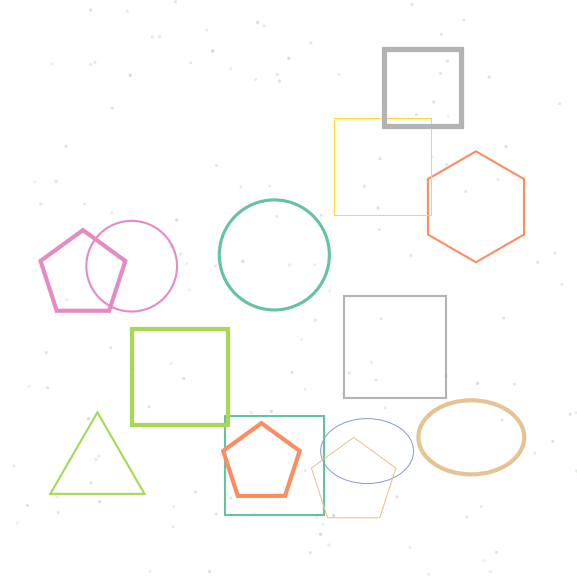[{"shape": "circle", "thickness": 1.5, "radius": 0.48, "center": [0.475, 0.558]}, {"shape": "square", "thickness": 1, "radius": 0.43, "center": [0.475, 0.193]}, {"shape": "hexagon", "thickness": 1, "radius": 0.48, "center": [0.824, 0.641]}, {"shape": "pentagon", "thickness": 2, "radius": 0.35, "center": [0.453, 0.197]}, {"shape": "oval", "thickness": 0.5, "radius": 0.4, "center": [0.636, 0.218]}, {"shape": "pentagon", "thickness": 2, "radius": 0.39, "center": [0.144, 0.523]}, {"shape": "circle", "thickness": 1, "radius": 0.39, "center": [0.228, 0.538]}, {"shape": "triangle", "thickness": 1, "radius": 0.47, "center": [0.169, 0.191]}, {"shape": "square", "thickness": 2, "radius": 0.42, "center": [0.312, 0.347]}, {"shape": "square", "thickness": 0.5, "radius": 0.42, "center": [0.663, 0.711]}, {"shape": "oval", "thickness": 2, "radius": 0.46, "center": [0.816, 0.242]}, {"shape": "pentagon", "thickness": 0.5, "radius": 0.38, "center": [0.612, 0.165]}, {"shape": "square", "thickness": 2.5, "radius": 0.34, "center": [0.732, 0.848]}, {"shape": "square", "thickness": 1, "radius": 0.44, "center": [0.685, 0.398]}]